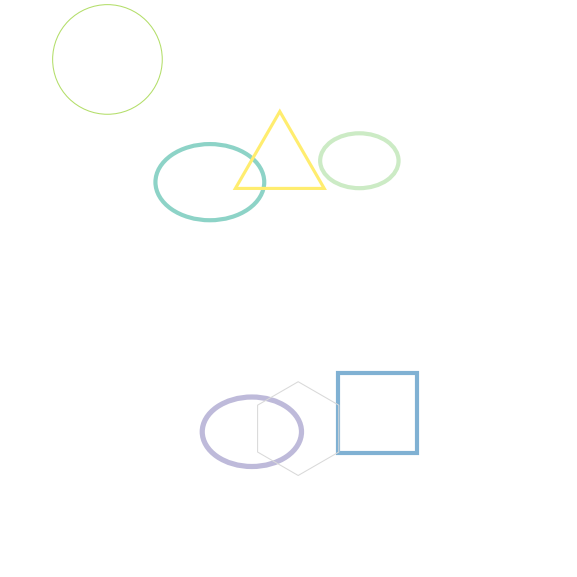[{"shape": "oval", "thickness": 2, "radius": 0.47, "center": [0.363, 0.684]}, {"shape": "oval", "thickness": 2.5, "radius": 0.43, "center": [0.436, 0.251]}, {"shape": "square", "thickness": 2, "radius": 0.35, "center": [0.654, 0.284]}, {"shape": "circle", "thickness": 0.5, "radius": 0.47, "center": [0.186, 0.896]}, {"shape": "hexagon", "thickness": 0.5, "radius": 0.41, "center": [0.516, 0.257]}, {"shape": "oval", "thickness": 2, "radius": 0.34, "center": [0.622, 0.721]}, {"shape": "triangle", "thickness": 1.5, "radius": 0.44, "center": [0.485, 0.717]}]